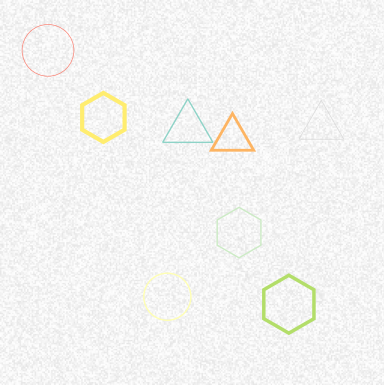[{"shape": "triangle", "thickness": 1, "radius": 0.38, "center": [0.488, 0.668]}, {"shape": "circle", "thickness": 1, "radius": 0.31, "center": [0.435, 0.229]}, {"shape": "circle", "thickness": 0.5, "radius": 0.34, "center": [0.125, 0.869]}, {"shape": "triangle", "thickness": 2, "radius": 0.32, "center": [0.604, 0.642]}, {"shape": "hexagon", "thickness": 2.5, "radius": 0.38, "center": [0.75, 0.21]}, {"shape": "triangle", "thickness": 0.5, "radius": 0.34, "center": [0.835, 0.672]}, {"shape": "hexagon", "thickness": 1, "radius": 0.33, "center": [0.621, 0.396]}, {"shape": "hexagon", "thickness": 3, "radius": 0.32, "center": [0.268, 0.695]}]